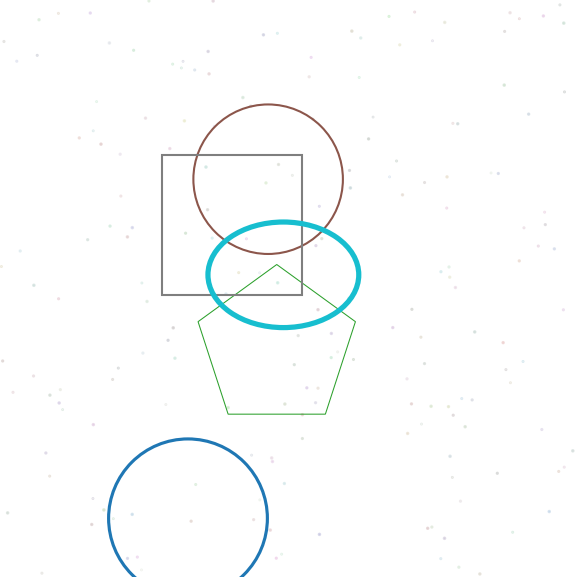[{"shape": "circle", "thickness": 1.5, "radius": 0.69, "center": [0.326, 0.102]}, {"shape": "pentagon", "thickness": 0.5, "radius": 0.72, "center": [0.479, 0.398]}, {"shape": "circle", "thickness": 1, "radius": 0.65, "center": [0.464, 0.689]}, {"shape": "square", "thickness": 1, "radius": 0.61, "center": [0.402, 0.609]}, {"shape": "oval", "thickness": 2.5, "radius": 0.65, "center": [0.491, 0.523]}]